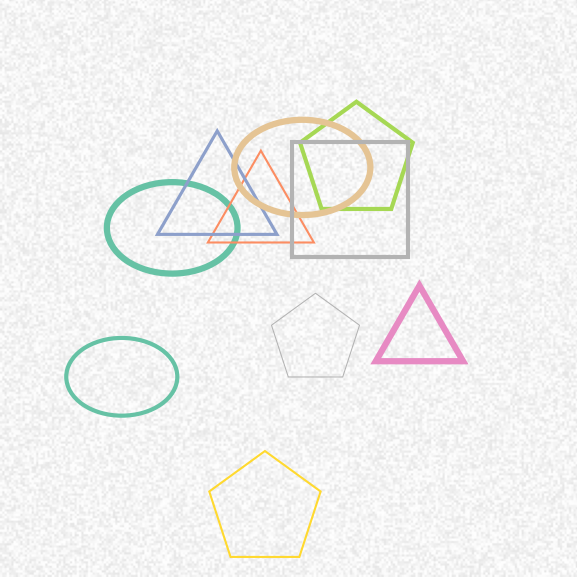[{"shape": "oval", "thickness": 3, "radius": 0.57, "center": [0.298, 0.605]}, {"shape": "oval", "thickness": 2, "radius": 0.48, "center": [0.211, 0.347]}, {"shape": "triangle", "thickness": 1, "radius": 0.53, "center": [0.452, 0.632]}, {"shape": "triangle", "thickness": 1.5, "radius": 0.6, "center": [0.376, 0.653]}, {"shape": "triangle", "thickness": 3, "radius": 0.44, "center": [0.726, 0.417]}, {"shape": "pentagon", "thickness": 2, "radius": 0.51, "center": [0.617, 0.72]}, {"shape": "pentagon", "thickness": 1, "radius": 0.51, "center": [0.459, 0.117]}, {"shape": "oval", "thickness": 3, "radius": 0.59, "center": [0.523, 0.709]}, {"shape": "square", "thickness": 2, "radius": 0.5, "center": [0.606, 0.654]}, {"shape": "pentagon", "thickness": 0.5, "radius": 0.4, "center": [0.546, 0.411]}]